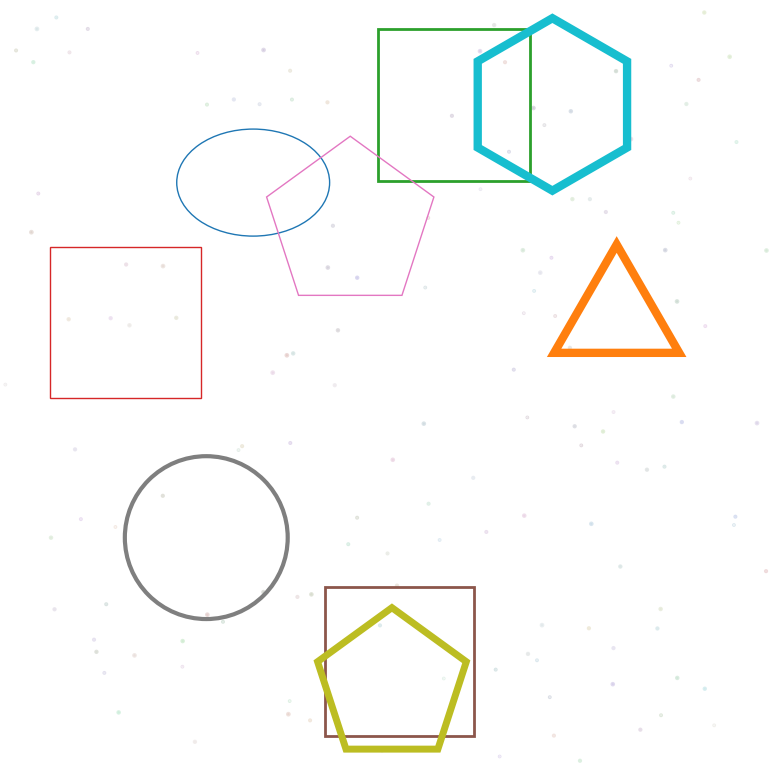[{"shape": "oval", "thickness": 0.5, "radius": 0.5, "center": [0.329, 0.763]}, {"shape": "triangle", "thickness": 3, "radius": 0.47, "center": [0.801, 0.589]}, {"shape": "square", "thickness": 1, "radius": 0.49, "center": [0.59, 0.864]}, {"shape": "square", "thickness": 0.5, "radius": 0.49, "center": [0.163, 0.582]}, {"shape": "square", "thickness": 1, "radius": 0.48, "center": [0.519, 0.141]}, {"shape": "pentagon", "thickness": 0.5, "radius": 0.57, "center": [0.455, 0.709]}, {"shape": "circle", "thickness": 1.5, "radius": 0.53, "center": [0.268, 0.302]}, {"shape": "pentagon", "thickness": 2.5, "radius": 0.51, "center": [0.509, 0.109]}, {"shape": "hexagon", "thickness": 3, "radius": 0.56, "center": [0.717, 0.864]}]